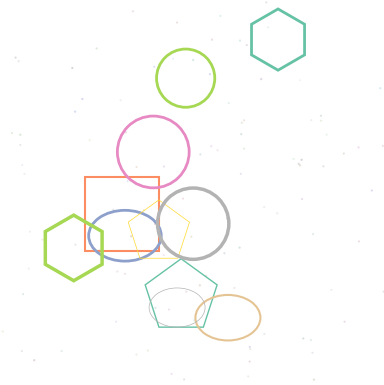[{"shape": "pentagon", "thickness": 1, "radius": 0.49, "center": [0.471, 0.23]}, {"shape": "hexagon", "thickness": 2, "radius": 0.4, "center": [0.722, 0.897]}, {"shape": "square", "thickness": 1.5, "radius": 0.48, "center": [0.316, 0.444]}, {"shape": "oval", "thickness": 2, "radius": 0.47, "center": [0.325, 0.388]}, {"shape": "circle", "thickness": 2, "radius": 0.47, "center": [0.398, 0.605]}, {"shape": "hexagon", "thickness": 2.5, "radius": 0.43, "center": [0.191, 0.356]}, {"shape": "circle", "thickness": 2, "radius": 0.38, "center": [0.482, 0.797]}, {"shape": "pentagon", "thickness": 0.5, "radius": 0.42, "center": [0.413, 0.397]}, {"shape": "oval", "thickness": 1.5, "radius": 0.42, "center": [0.592, 0.175]}, {"shape": "oval", "thickness": 0.5, "radius": 0.36, "center": [0.46, 0.201]}, {"shape": "circle", "thickness": 2.5, "radius": 0.46, "center": [0.502, 0.419]}]